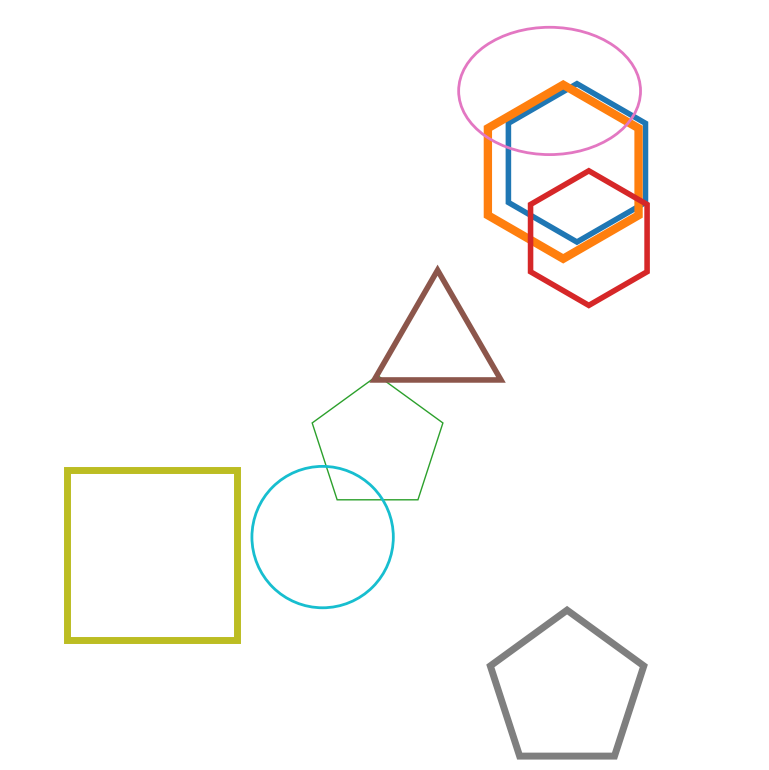[{"shape": "hexagon", "thickness": 2, "radius": 0.51, "center": [0.749, 0.788]}, {"shape": "hexagon", "thickness": 3, "radius": 0.56, "center": [0.731, 0.777]}, {"shape": "pentagon", "thickness": 0.5, "radius": 0.45, "center": [0.49, 0.423]}, {"shape": "hexagon", "thickness": 2, "radius": 0.44, "center": [0.765, 0.691]}, {"shape": "triangle", "thickness": 2, "radius": 0.48, "center": [0.568, 0.554]}, {"shape": "oval", "thickness": 1, "radius": 0.59, "center": [0.714, 0.882]}, {"shape": "pentagon", "thickness": 2.5, "radius": 0.52, "center": [0.736, 0.103]}, {"shape": "square", "thickness": 2.5, "radius": 0.55, "center": [0.197, 0.28]}, {"shape": "circle", "thickness": 1, "radius": 0.46, "center": [0.419, 0.303]}]